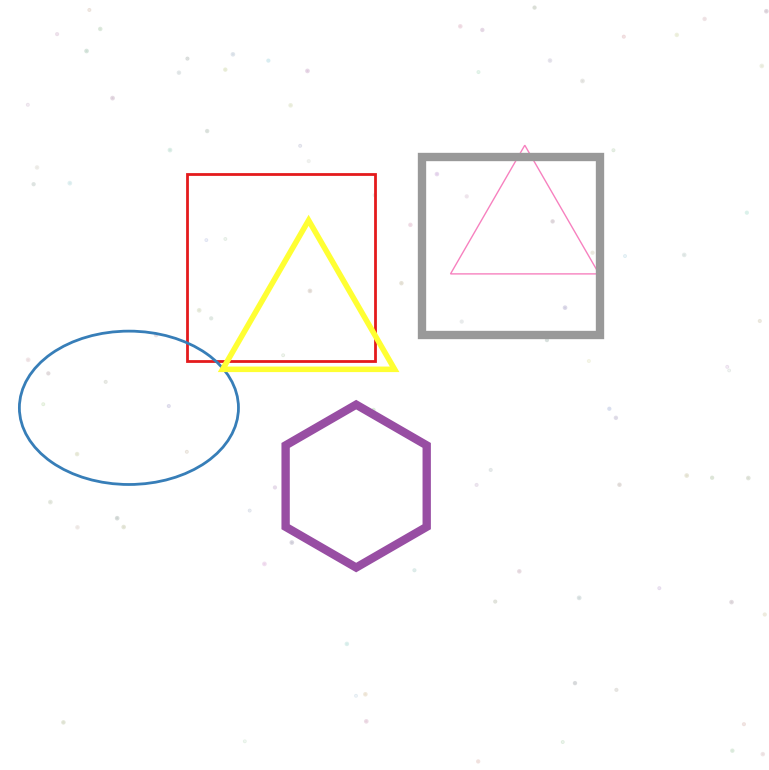[{"shape": "square", "thickness": 1, "radius": 0.61, "center": [0.365, 0.653]}, {"shape": "oval", "thickness": 1, "radius": 0.71, "center": [0.167, 0.47]}, {"shape": "hexagon", "thickness": 3, "radius": 0.53, "center": [0.463, 0.369]}, {"shape": "triangle", "thickness": 2, "radius": 0.65, "center": [0.401, 0.585]}, {"shape": "triangle", "thickness": 0.5, "radius": 0.56, "center": [0.682, 0.7]}, {"shape": "square", "thickness": 3, "radius": 0.58, "center": [0.663, 0.68]}]